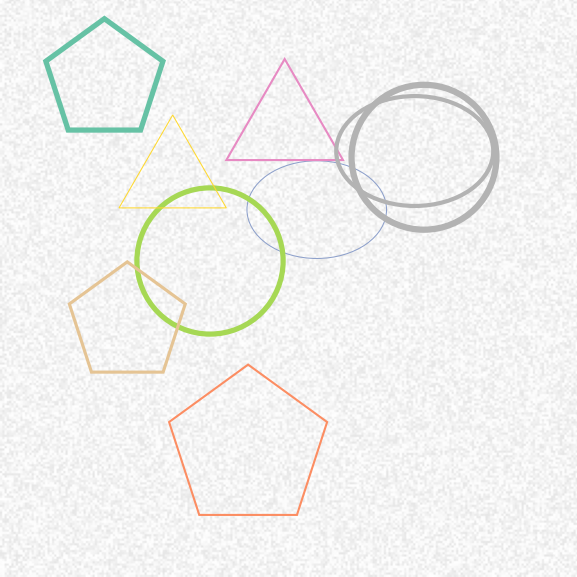[{"shape": "pentagon", "thickness": 2.5, "radius": 0.53, "center": [0.181, 0.86]}, {"shape": "pentagon", "thickness": 1, "radius": 0.72, "center": [0.43, 0.224]}, {"shape": "oval", "thickness": 0.5, "radius": 0.6, "center": [0.548, 0.636]}, {"shape": "triangle", "thickness": 1, "radius": 0.58, "center": [0.493, 0.78]}, {"shape": "circle", "thickness": 2.5, "radius": 0.63, "center": [0.364, 0.547]}, {"shape": "triangle", "thickness": 0.5, "radius": 0.54, "center": [0.299, 0.693]}, {"shape": "pentagon", "thickness": 1.5, "radius": 0.53, "center": [0.22, 0.44]}, {"shape": "circle", "thickness": 3, "radius": 0.63, "center": [0.734, 0.727]}, {"shape": "oval", "thickness": 2, "radius": 0.68, "center": [0.718, 0.738]}]